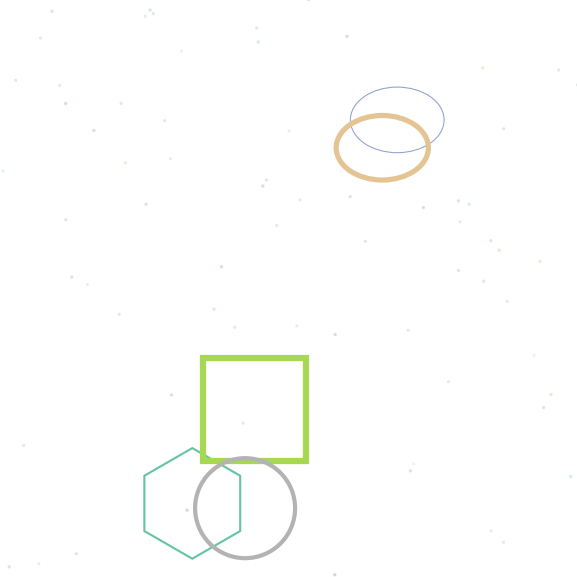[{"shape": "hexagon", "thickness": 1, "radius": 0.48, "center": [0.333, 0.127]}, {"shape": "oval", "thickness": 0.5, "radius": 0.41, "center": [0.688, 0.792]}, {"shape": "square", "thickness": 3, "radius": 0.45, "center": [0.441, 0.29]}, {"shape": "oval", "thickness": 2.5, "radius": 0.4, "center": [0.662, 0.743]}, {"shape": "circle", "thickness": 2, "radius": 0.43, "center": [0.424, 0.119]}]